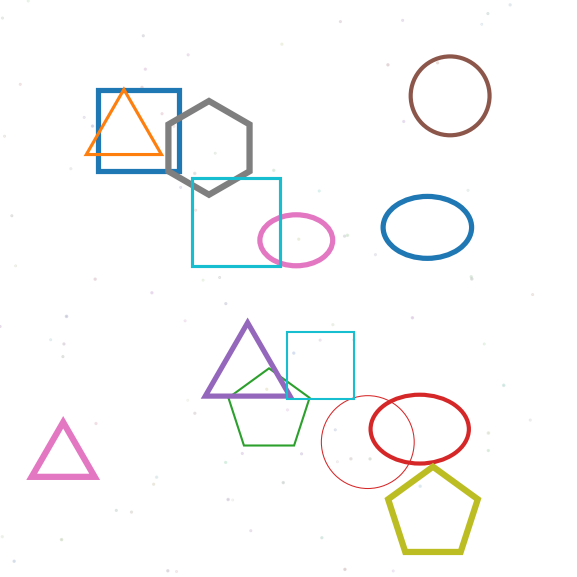[{"shape": "oval", "thickness": 2.5, "radius": 0.38, "center": [0.74, 0.605]}, {"shape": "square", "thickness": 2.5, "radius": 0.35, "center": [0.24, 0.773]}, {"shape": "triangle", "thickness": 1.5, "radius": 0.38, "center": [0.215, 0.769]}, {"shape": "pentagon", "thickness": 1, "radius": 0.37, "center": [0.466, 0.287]}, {"shape": "circle", "thickness": 0.5, "radius": 0.4, "center": [0.637, 0.234]}, {"shape": "oval", "thickness": 2, "radius": 0.43, "center": [0.727, 0.256]}, {"shape": "triangle", "thickness": 2.5, "radius": 0.42, "center": [0.429, 0.356]}, {"shape": "circle", "thickness": 2, "radius": 0.34, "center": [0.779, 0.833]}, {"shape": "oval", "thickness": 2.5, "radius": 0.32, "center": [0.513, 0.583]}, {"shape": "triangle", "thickness": 3, "radius": 0.31, "center": [0.109, 0.205]}, {"shape": "hexagon", "thickness": 3, "radius": 0.41, "center": [0.362, 0.743]}, {"shape": "pentagon", "thickness": 3, "radius": 0.41, "center": [0.75, 0.109]}, {"shape": "square", "thickness": 1, "radius": 0.29, "center": [0.554, 0.366]}, {"shape": "square", "thickness": 1.5, "radius": 0.38, "center": [0.408, 0.615]}]